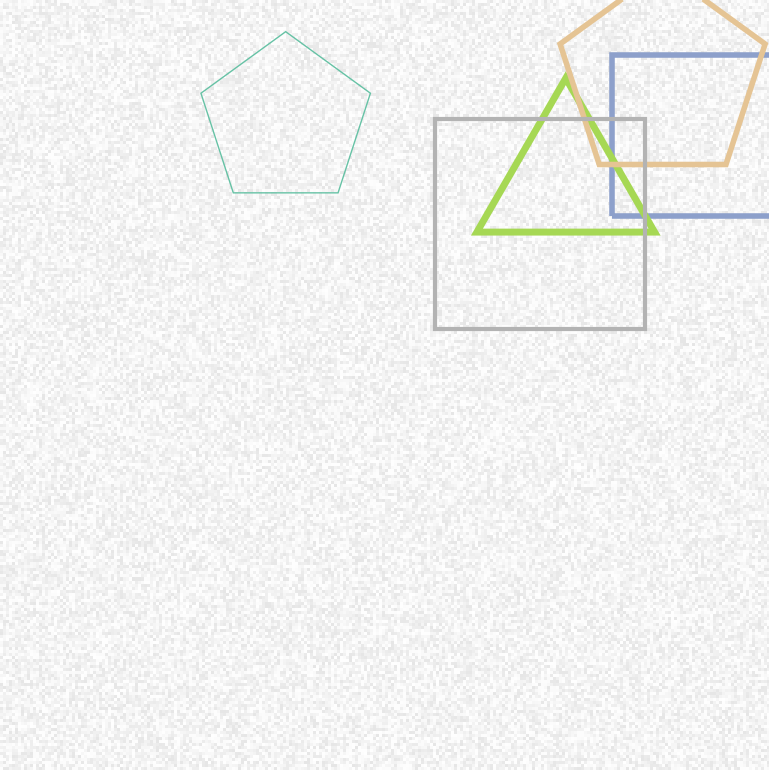[{"shape": "pentagon", "thickness": 0.5, "radius": 0.58, "center": [0.371, 0.843]}, {"shape": "square", "thickness": 2, "radius": 0.52, "center": [0.9, 0.824]}, {"shape": "triangle", "thickness": 2.5, "radius": 0.67, "center": [0.735, 0.765]}, {"shape": "pentagon", "thickness": 2, "radius": 0.7, "center": [0.861, 0.9]}, {"shape": "square", "thickness": 1.5, "radius": 0.68, "center": [0.701, 0.71]}]